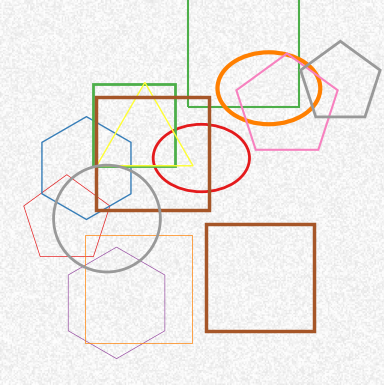[{"shape": "pentagon", "thickness": 0.5, "radius": 0.59, "center": [0.174, 0.429]}, {"shape": "oval", "thickness": 2, "radius": 0.63, "center": [0.523, 0.589]}, {"shape": "hexagon", "thickness": 1, "radius": 0.67, "center": [0.225, 0.563]}, {"shape": "square", "thickness": 1.5, "radius": 0.72, "center": [0.633, 0.868]}, {"shape": "square", "thickness": 2, "radius": 0.53, "center": [0.349, 0.676]}, {"shape": "hexagon", "thickness": 0.5, "radius": 0.72, "center": [0.303, 0.213]}, {"shape": "square", "thickness": 0.5, "radius": 0.7, "center": [0.36, 0.249]}, {"shape": "oval", "thickness": 3, "radius": 0.67, "center": [0.698, 0.771]}, {"shape": "triangle", "thickness": 1, "radius": 0.72, "center": [0.376, 0.642]}, {"shape": "square", "thickness": 2.5, "radius": 0.73, "center": [0.395, 0.602]}, {"shape": "square", "thickness": 2.5, "radius": 0.7, "center": [0.676, 0.279]}, {"shape": "pentagon", "thickness": 1.5, "radius": 0.69, "center": [0.746, 0.723]}, {"shape": "circle", "thickness": 2, "radius": 0.69, "center": [0.278, 0.432]}, {"shape": "pentagon", "thickness": 2, "radius": 0.54, "center": [0.884, 0.784]}]